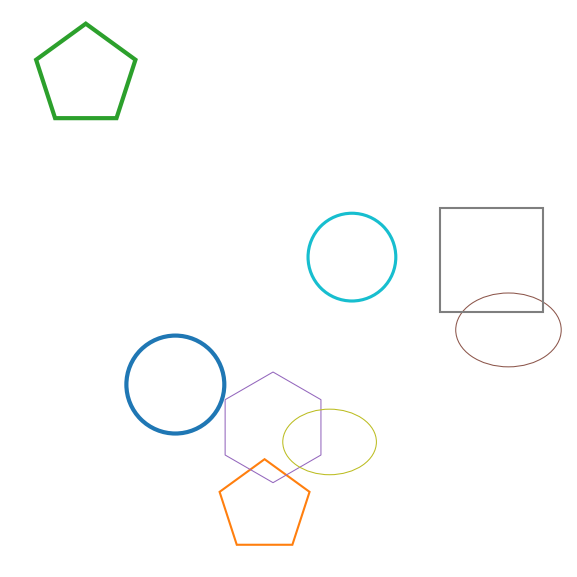[{"shape": "circle", "thickness": 2, "radius": 0.42, "center": [0.304, 0.333]}, {"shape": "pentagon", "thickness": 1, "radius": 0.41, "center": [0.458, 0.122]}, {"shape": "pentagon", "thickness": 2, "radius": 0.45, "center": [0.149, 0.868]}, {"shape": "hexagon", "thickness": 0.5, "radius": 0.48, "center": [0.473, 0.259]}, {"shape": "oval", "thickness": 0.5, "radius": 0.46, "center": [0.88, 0.428]}, {"shape": "square", "thickness": 1, "radius": 0.45, "center": [0.851, 0.549]}, {"shape": "oval", "thickness": 0.5, "radius": 0.41, "center": [0.571, 0.234]}, {"shape": "circle", "thickness": 1.5, "radius": 0.38, "center": [0.609, 0.554]}]